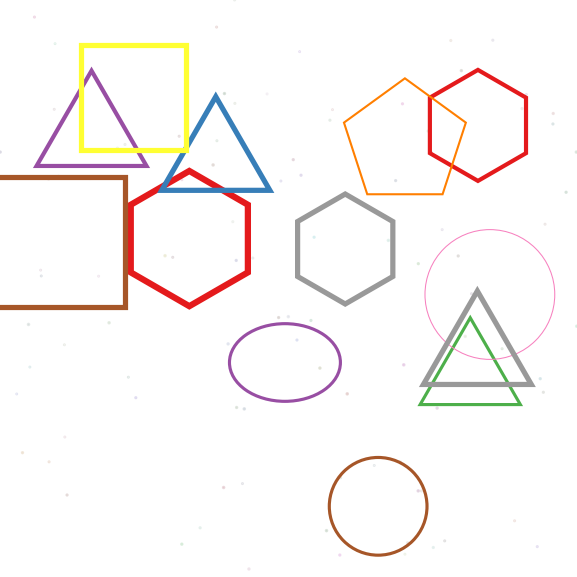[{"shape": "hexagon", "thickness": 2, "radius": 0.48, "center": [0.828, 0.782]}, {"shape": "hexagon", "thickness": 3, "radius": 0.59, "center": [0.328, 0.586]}, {"shape": "triangle", "thickness": 2.5, "radius": 0.54, "center": [0.374, 0.724]}, {"shape": "triangle", "thickness": 1.5, "radius": 0.5, "center": [0.814, 0.349]}, {"shape": "oval", "thickness": 1.5, "radius": 0.48, "center": [0.493, 0.371]}, {"shape": "triangle", "thickness": 2, "radius": 0.55, "center": [0.158, 0.767]}, {"shape": "pentagon", "thickness": 1, "radius": 0.55, "center": [0.701, 0.753]}, {"shape": "square", "thickness": 2.5, "radius": 0.45, "center": [0.231, 0.83]}, {"shape": "square", "thickness": 2.5, "radius": 0.56, "center": [0.104, 0.58]}, {"shape": "circle", "thickness": 1.5, "radius": 0.42, "center": [0.655, 0.122]}, {"shape": "circle", "thickness": 0.5, "radius": 0.56, "center": [0.848, 0.489]}, {"shape": "hexagon", "thickness": 2.5, "radius": 0.48, "center": [0.598, 0.568]}, {"shape": "triangle", "thickness": 2.5, "radius": 0.54, "center": [0.827, 0.387]}]